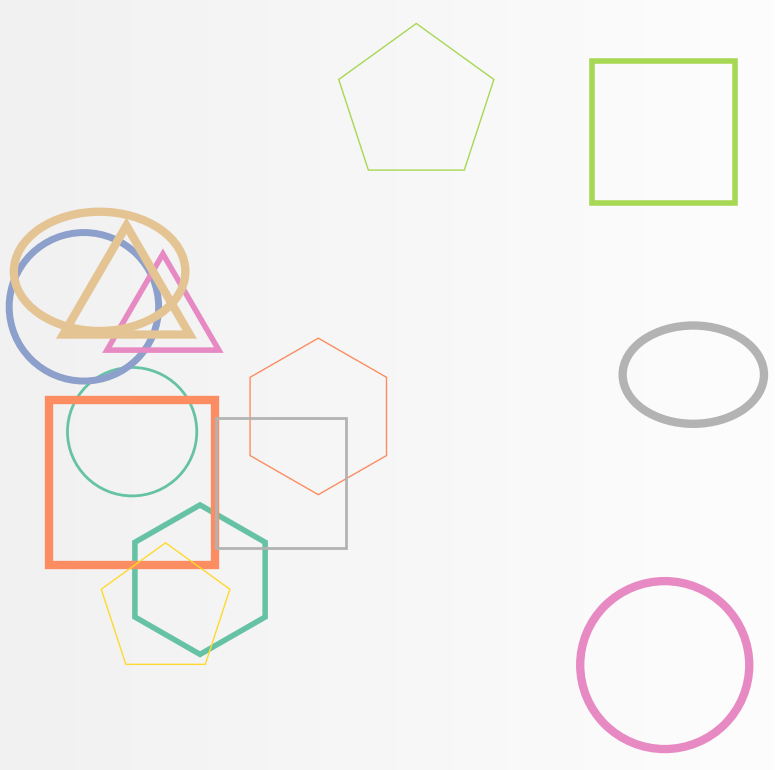[{"shape": "hexagon", "thickness": 2, "radius": 0.49, "center": [0.258, 0.247]}, {"shape": "circle", "thickness": 1, "radius": 0.42, "center": [0.17, 0.439]}, {"shape": "square", "thickness": 3, "radius": 0.53, "center": [0.17, 0.374]}, {"shape": "hexagon", "thickness": 0.5, "radius": 0.51, "center": [0.411, 0.459]}, {"shape": "circle", "thickness": 2.5, "radius": 0.48, "center": [0.108, 0.602]}, {"shape": "circle", "thickness": 3, "radius": 0.55, "center": [0.858, 0.136]}, {"shape": "triangle", "thickness": 2, "radius": 0.42, "center": [0.21, 0.587]}, {"shape": "square", "thickness": 2, "radius": 0.46, "center": [0.856, 0.828]}, {"shape": "pentagon", "thickness": 0.5, "radius": 0.53, "center": [0.537, 0.864]}, {"shape": "pentagon", "thickness": 0.5, "radius": 0.44, "center": [0.214, 0.208]}, {"shape": "triangle", "thickness": 3, "radius": 0.47, "center": [0.163, 0.613]}, {"shape": "oval", "thickness": 3, "radius": 0.55, "center": [0.128, 0.648]}, {"shape": "oval", "thickness": 3, "radius": 0.46, "center": [0.895, 0.513]}, {"shape": "square", "thickness": 1, "radius": 0.42, "center": [0.362, 0.373]}]